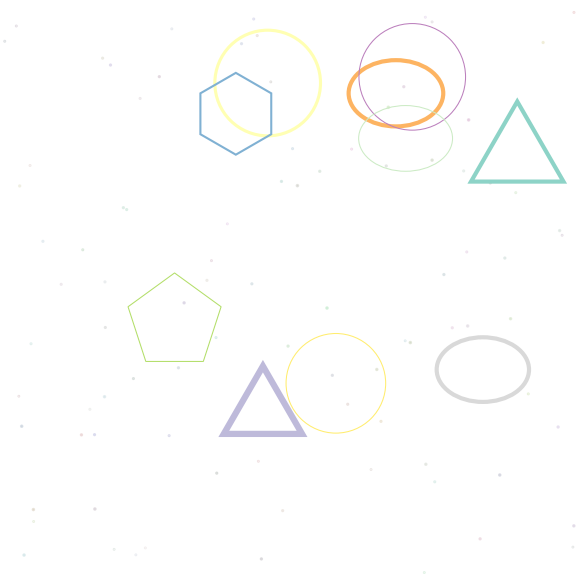[{"shape": "triangle", "thickness": 2, "radius": 0.46, "center": [0.896, 0.731]}, {"shape": "circle", "thickness": 1.5, "radius": 0.46, "center": [0.464, 0.855]}, {"shape": "triangle", "thickness": 3, "radius": 0.39, "center": [0.455, 0.287]}, {"shape": "hexagon", "thickness": 1, "radius": 0.35, "center": [0.408, 0.802]}, {"shape": "oval", "thickness": 2, "radius": 0.41, "center": [0.686, 0.838]}, {"shape": "pentagon", "thickness": 0.5, "radius": 0.42, "center": [0.302, 0.442]}, {"shape": "oval", "thickness": 2, "radius": 0.4, "center": [0.836, 0.359]}, {"shape": "circle", "thickness": 0.5, "radius": 0.46, "center": [0.714, 0.866]}, {"shape": "oval", "thickness": 0.5, "radius": 0.41, "center": [0.702, 0.759]}, {"shape": "circle", "thickness": 0.5, "radius": 0.43, "center": [0.582, 0.335]}]